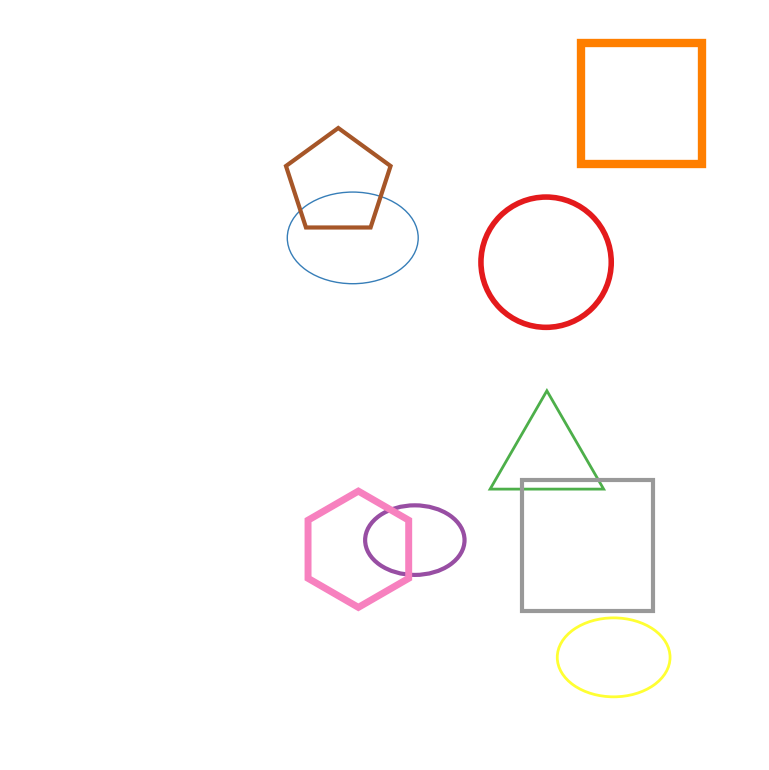[{"shape": "circle", "thickness": 2, "radius": 0.42, "center": [0.709, 0.659]}, {"shape": "oval", "thickness": 0.5, "radius": 0.43, "center": [0.458, 0.691]}, {"shape": "triangle", "thickness": 1, "radius": 0.43, "center": [0.71, 0.407]}, {"shape": "oval", "thickness": 1.5, "radius": 0.32, "center": [0.539, 0.299]}, {"shape": "square", "thickness": 3, "radius": 0.39, "center": [0.833, 0.865]}, {"shape": "oval", "thickness": 1, "radius": 0.37, "center": [0.797, 0.146]}, {"shape": "pentagon", "thickness": 1.5, "radius": 0.36, "center": [0.439, 0.762]}, {"shape": "hexagon", "thickness": 2.5, "radius": 0.38, "center": [0.465, 0.287]}, {"shape": "square", "thickness": 1.5, "radius": 0.43, "center": [0.764, 0.292]}]